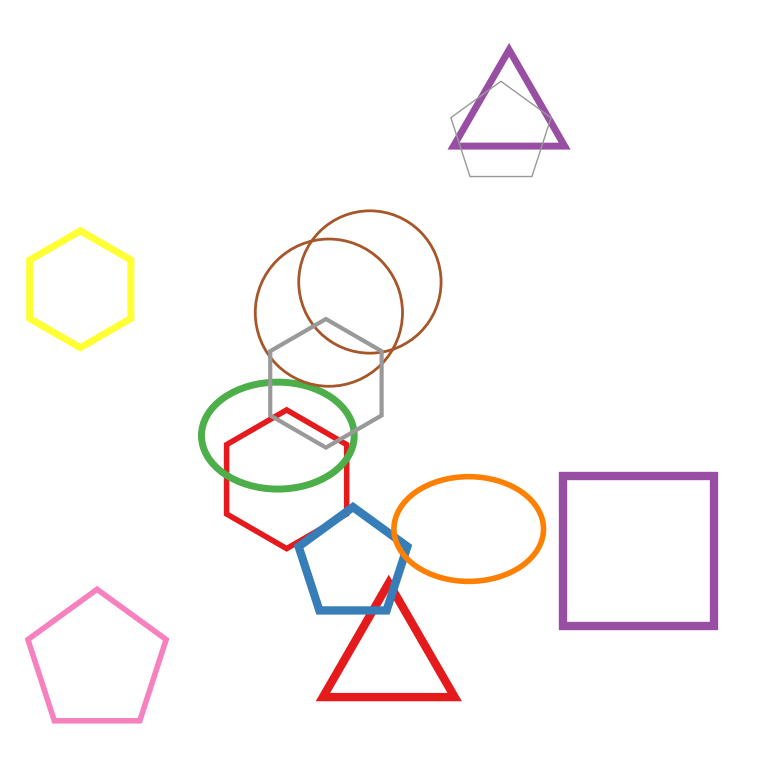[{"shape": "hexagon", "thickness": 2, "radius": 0.45, "center": [0.372, 0.378]}, {"shape": "triangle", "thickness": 3, "radius": 0.49, "center": [0.505, 0.144]}, {"shape": "pentagon", "thickness": 3, "radius": 0.37, "center": [0.458, 0.267]}, {"shape": "oval", "thickness": 2.5, "radius": 0.5, "center": [0.361, 0.434]}, {"shape": "triangle", "thickness": 2.5, "radius": 0.42, "center": [0.661, 0.852]}, {"shape": "square", "thickness": 3, "radius": 0.49, "center": [0.829, 0.285]}, {"shape": "oval", "thickness": 2, "radius": 0.49, "center": [0.609, 0.313]}, {"shape": "hexagon", "thickness": 2.5, "radius": 0.38, "center": [0.104, 0.624]}, {"shape": "circle", "thickness": 1, "radius": 0.46, "center": [0.48, 0.634]}, {"shape": "circle", "thickness": 1, "radius": 0.48, "center": [0.427, 0.594]}, {"shape": "pentagon", "thickness": 2, "radius": 0.47, "center": [0.126, 0.14]}, {"shape": "hexagon", "thickness": 1.5, "radius": 0.42, "center": [0.423, 0.502]}, {"shape": "pentagon", "thickness": 0.5, "radius": 0.34, "center": [0.651, 0.826]}]